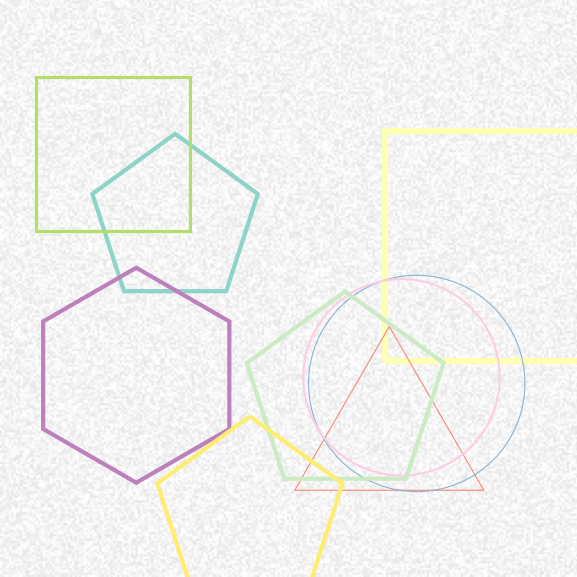[{"shape": "pentagon", "thickness": 2, "radius": 0.75, "center": [0.303, 0.617]}, {"shape": "square", "thickness": 3, "radius": 1.0, "center": [0.866, 0.573]}, {"shape": "triangle", "thickness": 0.5, "radius": 0.95, "center": [0.674, 0.245]}, {"shape": "circle", "thickness": 0.5, "radius": 0.94, "center": [0.722, 0.335]}, {"shape": "square", "thickness": 1.5, "radius": 0.67, "center": [0.196, 0.732]}, {"shape": "circle", "thickness": 1, "radius": 0.85, "center": [0.695, 0.346]}, {"shape": "hexagon", "thickness": 2, "radius": 0.93, "center": [0.236, 0.349]}, {"shape": "pentagon", "thickness": 2, "radius": 0.9, "center": [0.598, 0.315]}, {"shape": "pentagon", "thickness": 2, "radius": 0.84, "center": [0.433, 0.11]}]